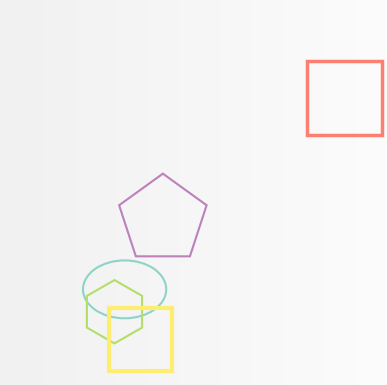[{"shape": "oval", "thickness": 1.5, "radius": 0.54, "center": [0.322, 0.248]}, {"shape": "square", "thickness": 2.5, "radius": 0.49, "center": [0.889, 0.745]}, {"shape": "hexagon", "thickness": 1.5, "radius": 0.41, "center": [0.295, 0.19]}, {"shape": "pentagon", "thickness": 1.5, "radius": 0.59, "center": [0.42, 0.43]}, {"shape": "square", "thickness": 3, "radius": 0.41, "center": [0.363, 0.119]}]